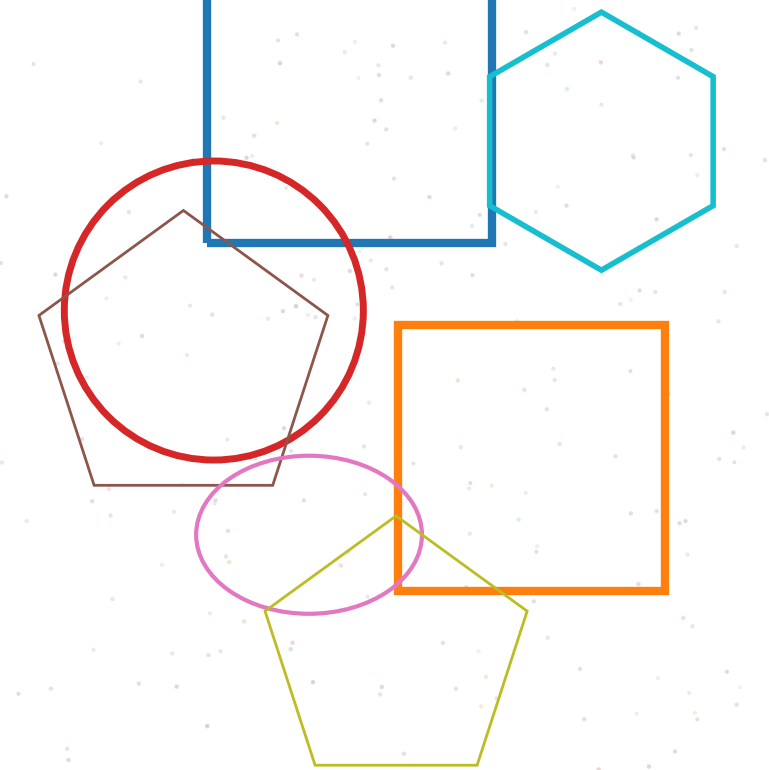[{"shape": "square", "thickness": 3, "radius": 0.92, "center": [0.454, 0.869]}, {"shape": "square", "thickness": 3, "radius": 0.87, "center": [0.69, 0.405]}, {"shape": "circle", "thickness": 2.5, "radius": 0.97, "center": [0.278, 0.597]}, {"shape": "pentagon", "thickness": 1, "radius": 0.99, "center": [0.238, 0.529]}, {"shape": "oval", "thickness": 1.5, "radius": 0.73, "center": [0.401, 0.306]}, {"shape": "pentagon", "thickness": 1, "radius": 0.89, "center": [0.514, 0.151]}, {"shape": "hexagon", "thickness": 2, "radius": 0.84, "center": [0.781, 0.817]}]